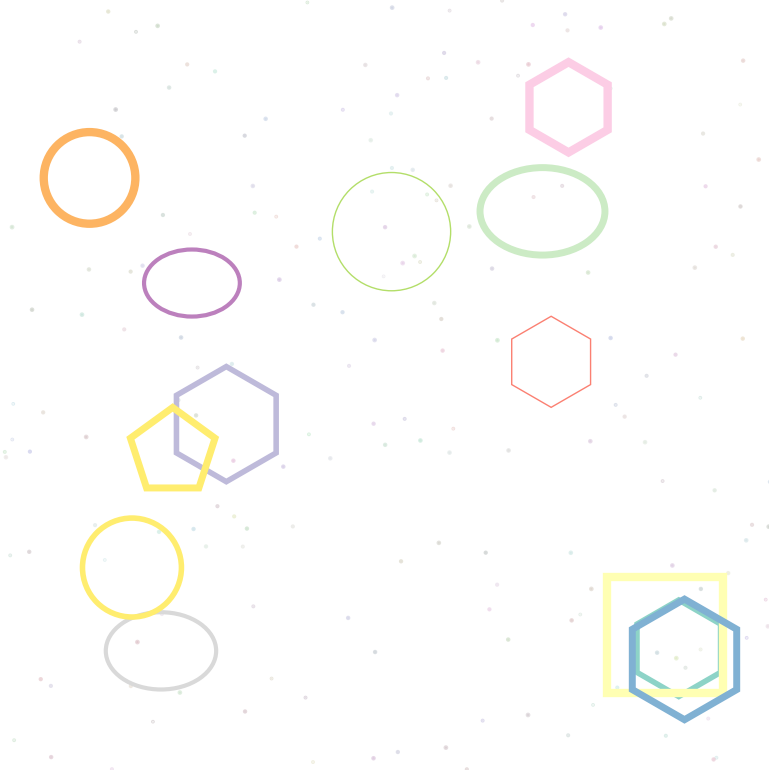[{"shape": "hexagon", "thickness": 2, "radius": 0.31, "center": [0.882, 0.158]}, {"shape": "square", "thickness": 3, "radius": 0.38, "center": [0.864, 0.175]}, {"shape": "hexagon", "thickness": 2, "radius": 0.37, "center": [0.294, 0.449]}, {"shape": "hexagon", "thickness": 0.5, "radius": 0.3, "center": [0.716, 0.53]}, {"shape": "hexagon", "thickness": 2.5, "radius": 0.39, "center": [0.889, 0.144]}, {"shape": "circle", "thickness": 3, "radius": 0.3, "center": [0.116, 0.769]}, {"shape": "circle", "thickness": 0.5, "radius": 0.38, "center": [0.508, 0.699]}, {"shape": "hexagon", "thickness": 3, "radius": 0.29, "center": [0.738, 0.861]}, {"shape": "oval", "thickness": 1.5, "radius": 0.36, "center": [0.209, 0.155]}, {"shape": "oval", "thickness": 1.5, "radius": 0.31, "center": [0.249, 0.632]}, {"shape": "oval", "thickness": 2.5, "radius": 0.41, "center": [0.705, 0.726]}, {"shape": "pentagon", "thickness": 2.5, "radius": 0.29, "center": [0.224, 0.413]}, {"shape": "circle", "thickness": 2, "radius": 0.32, "center": [0.171, 0.263]}]